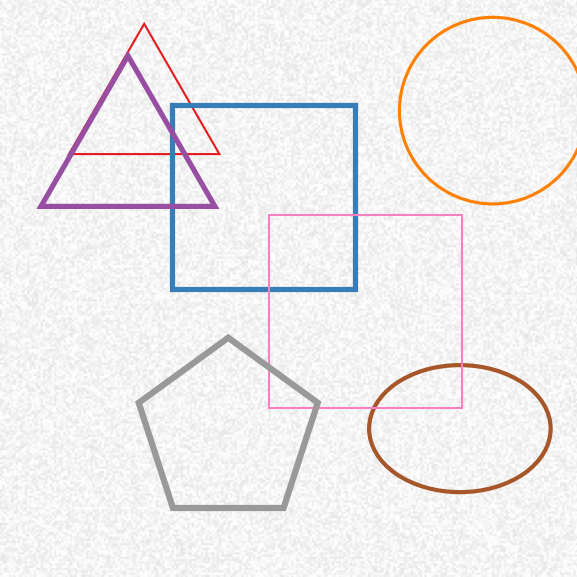[{"shape": "triangle", "thickness": 1, "radius": 0.75, "center": [0.25, 0.808]}, {"shape": "square", "thickness": 2.5, "radius": 0.79, "center": [0.457, 0.658]}, {"shape": "triangle", "thickness": 2.5, "radius": 0.87, "center": [0.222, 0.729]}, {"shape": "circle", "thickness": 1.5, "radius": 0.81, "center": [0.853, 0.808]}, {"shape": "oval", "thickness": 2, "radius": 0.79, "center": [0.796, 0.257]}, {"shape": "square", "thickness": 1, "radius": 0.83, "center": [0.633, 0.459]}, {"shape": "pentagon", "thickness": 3, "radius": 0.81, "center": [0.395, 0.251]}]